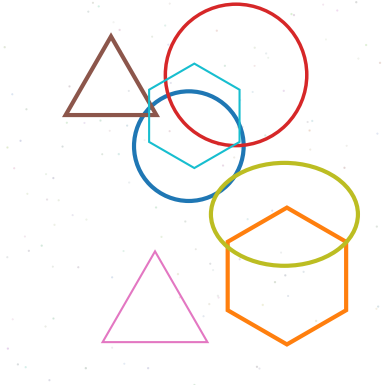[{"shape": "circle", "thickness": 3, "radius": 0.71, "center": [0.49, 0.62]}, {"shape": "hexagon", "thickness": 3, "radius": 0.89, "center": [0.745, 0.283]}, {"shape": "circle", "thickness": 2.5, "radius": 0.92, "center": [0.613, 0.805]}, {"shape": "triangle", "thickness": 3, "radius": 0.68, "center": [0.288, 0.769]}, {"shape": "triangle", "thickness": 1.5, "radius": 0.79, "center": [0.403, 0.19]}, {"shape": "oval", "thickness": 3, "radius": 0.95, "center": [0.739, 0.443]}, {"shape": "hexagon", "thickness": 1.5, "radius": 0.68, "center": [0.505, 0.699]}]